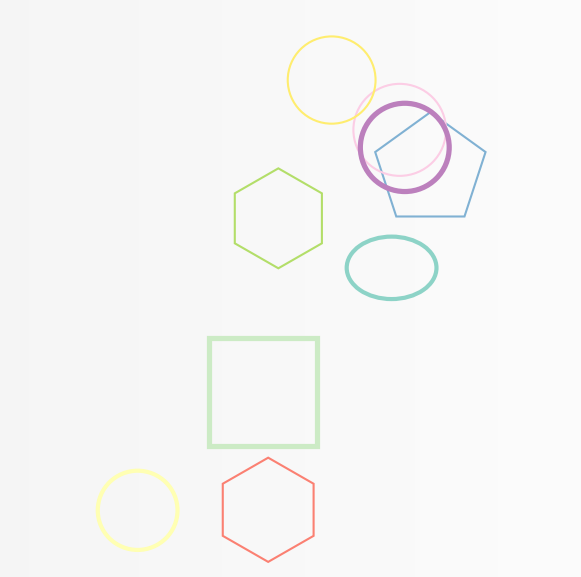[{"shape": "oval", "thickness": 2, "radius": 0.39, "center": [0.674, 0.535]}, {"shape": "circle", "thickness": 2, "radius": 0.34, "center": [0.237, 0.115]}, {"shape": "hexagon", "thickness": 1, "radius": 0.45, "center": [0.461, 0.116]}, {"shape": "pentagon", "thickness": 1, "radius": 0.5, "center": [0.74, 0.705]}, {"shape": "hexagon", "thickness": 1, "radius": 0.43, "center": [0.479, 0.621]}, {"shape": "circle", "thickness": 1, "radius": 0.4, "center": [0.688, 0.774]}, {"shape": "circle", "thickness": 2.5, "radius": 0.38, "center": [0.696, 0.744]}, {"shape": "square", "thickness": 2.5, "radius": 0.46, "center": [0.453, 0.321]}, {"shape": "circle", "thickness": 1, "radius": 0.38, "center": [0.571, 0.861]}]